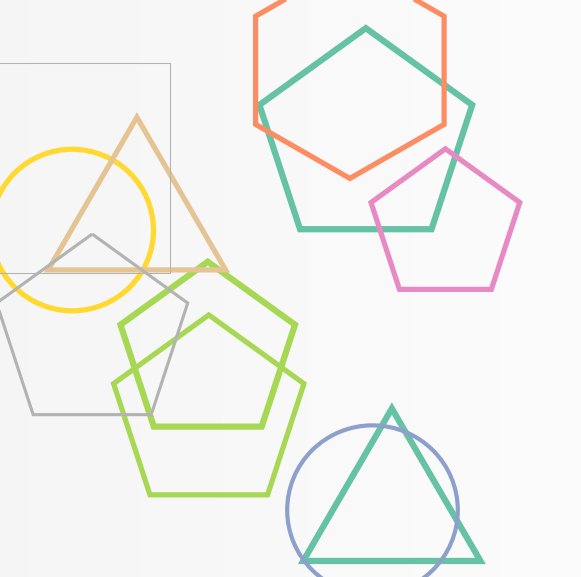[{"shape": "triangle", "thickness": 3, "radius": 0.88, "center": [0.674, 0.116]}, {"shape": "pentagon", "thickness": 3, "radius": 0.96, "center": [0.629, 0.758]}, {"shape": "hexagon", "thickness": 2.5, "radius": 0.94, "center": [0.602, 0.877]}, {"shape": "circle", "thickness": 2, "radius": 0.73, "center": [0.641, 0.116]}, {"shape": "pentagon", "thickness": 2.5, "radius": 0.67, "center": [0.766, 0.607]}, {"shape": "pentagon", "thickness": 2.5, "radius": 0.86, "center": [0.359, 0.282]}, {"shape": "pentagon", "thickness": 3, "radius": 0.79, "center": [0.357, 0.388]}, {"shape": "circle", "thickness": 2.5, "radius": 0.7, "center": [0.124, 0.601]}, {"shape": "triangle", "thickness": 2.5, "radius": 0.88, "center": [0.236, 0.62]}, {"shape": "pentagon", "thickness": 1.5, "radius": 0.86, "center": [0.159, 0.421]}, {"shape": "square", "thickness": 0.5, "radius": 0.91, "center": [0.11, 0.708]}]